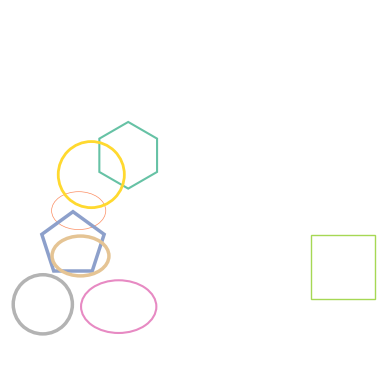[{"shape": "hexagon", "thickness": 1.5, "radius": 0.43, "center": [0.333, 0.597]}, {"shape": "oval", "thickness": 0.5, "radius": 0.35, "center": [0.204, 0.453]}, {"shape": "pentagon", "thickness": 2.5, "radius": 0.43, "center": [0.19, 0.365]}, {"shape": "oval", "thickness": 1.5, "radius": 0.49, "center": [0.308, 0.204]}, {"shape": "square", "thickness": 1, "radius": 0.42, "center": [0.891, 0.307]}, {"shape": "circle", "thickness": 2, "radius": 0.43, "center": [0.237, 0.546]}, {"shape": "oval", "thickness": 2.5, "radius": 0.37, "center": [0.209, 0.335]}, {"shape": "circle", "thickness": 2.5, "radius": 0.38, "center": [0.111, 0.21]}]